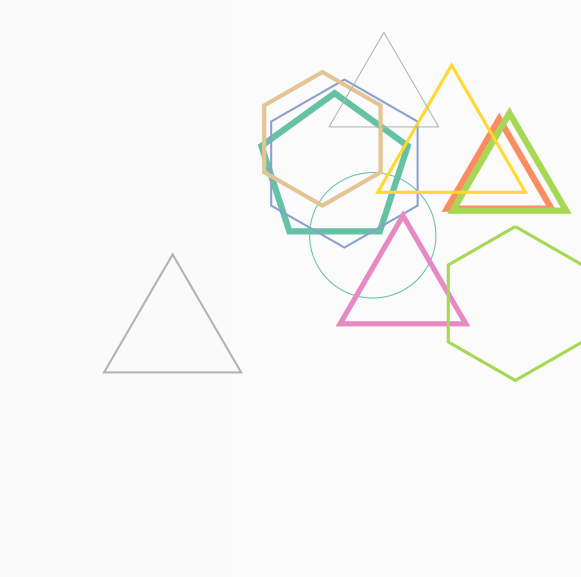[{"shape": "pentagon", "thickness": 3, "radius": 0.66, "center": [0.576, 0.706]}, {"shape": "circle", "thickness": 0.5, "radius": 0.54, "center": [0.641, 0.592]}, {"shape": "triangle", "thickness": 3, "radius": 0.52, "center": [0.859, 0.69]}, {"shape": "hexagon", "thickness": 1, "radius": 0.73, "center": [0.593, 0.716]}, {"shape": "triangle", "thickness": 2.5, "radius": 0.62, "center": [0.693, 0.501]}, {"shape": "hexagon", "thickness": 1.5, "radius": 0.67, "center": [0.887, 0.474]}, {"shape": "triangle", "thickness": 3, "radius": 0.56, "center": [0.877, 0.691]}, {"shape": "triangle", "thickness": 1.5, "radius": 0.73, "center": [0.777, 0.74]}, {"shape": "hexagon", "thickness": 2, "radius": 0.58, "center": [0.555, 0.759]}, {"shape": "triangle", "thickness": 1, "radius": 0.68, "center": [0.297, 0.422]}, {"shape": "triangle", "thickness": 0.5, "radius": 0.54, "center": [0.66, 0.834]}]